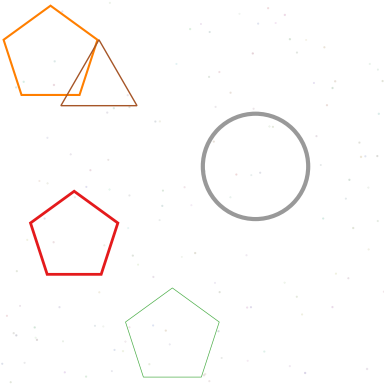[{"shape": "pentagon", "thickness": 2, "radius": 0.6, "center": [0.193, 0.384]}, {"shape": "pentagon", "thickness": 0.5, "radius": 0.64, "center": [0.448, 0.124]}, {"shape": "pentagon", "thickness": 1.5, "radius": 0.64, "center": [0.131, 0.857]}, {"shape": "triangle", "thickness": 1, "radius": 0.57, "center": [0.257, 0.783]}, {"shape": "circle", "thickness": 3, "radius": 0.68, "center": [0.664, 0.568]}]